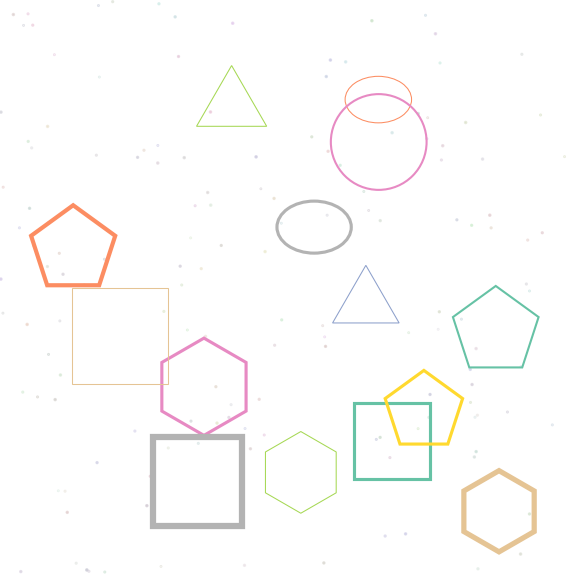[{"shape": "square", "thickness": 1.5, "radius": 0.33, "center": [0.679, 0.236]}, {"shape": "pentagon", "thickness": 1, "radius": 0.39, "center": [0.858, 0.426]}, {"shape": "pentagon", "thickness": 2, "radius": 0.38, "center": [0.127, 0.567]}, {"shape": "oval", "thickness": 0.5, "radius": 0.29, "center": [0.655, 0.827]}, {"shape": "triangle", "thickness": 0.5, "radius": 0.33, "center": [0.634, 0.473]}, {"shape": "hexagon", "thickness": 1.5, "radius": 0.42, "center": [0.353, 0.329]}, {"shape": "circle", "thickness": 1, "radius": 0.41, "center": [0.656, 0.753]}, {"shape": "triangle", "thickness": 0.5, "radius": 0.35, "center": [0.401, 0.815]}, {"shape": "hexagon", "thickness": 0.5, "radius": 0.35, "center": [0.521, 0.181]}, {"shape": "pentagon", "thickness": 1.5, "radius": 0.35, "center": [0.734, 0.287]}, {"shape": "square", "thickness": 0.5, "radius": 0.42, "center": [0.208, 0.417]}, {"shape": "hexagon", "thickness": 2.5, "radius": 0.35, "center": [0.864, 0.114]}, {"shape": "square", "thickness": 3, "radius": 0.39, "center": [0.342, 0.166]}, {"shape": "oval", "thickness": 1.5, "radius": 0.32, "center": [0.544, 0.606]}]